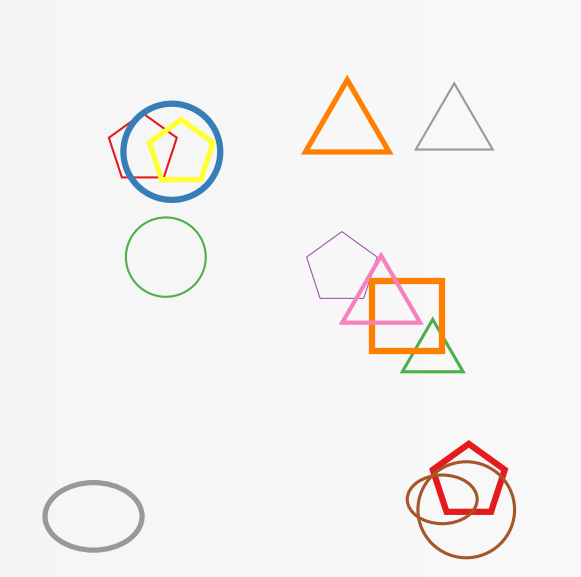[{"shape": "pentagon", "thickness": 1, "radius": 0.31, "center": [0.246, 0.742]}, {"shape": "pentagon", "thickness": 3, "radius": 0.33, "center": [0.806, 0.166]}, {"shape": "circle", "thickness": 3, "radius": 0.42, "center": [0.296, 0.736]}, {"shape": "triangle", "thickness": 1.5, "radius": 0.3, "center": [0.744, 0.386]}, {"shape": "circle", "thickness": 1, "radius": 0.34, "center": [0.285, 0.554]}, {"shape": "pentagon", "thickness": 0.5, "radius": 0.32, "center": [0.588, 0.534]}, {"shape": "square", "thickness": 3, "radius": 0.3, "center": [0.7, 0.452]}, {"shape": "triangle", "thickness": 2.5, "radius": 0.42, "center": [0.597, 0.778]}, {"shape": "pentagon", "thickness": 2.5, "radius": 0.29, "center": [0.312, 0.735]}, {"shape": "oval", "thickness": 1.5, "radius": 0.3, "center": [0.761, 0.134]}, {"shape": "circle", "thickness": 1.5, "radius": 0.42, "center": [0.802, 0.116]}, {"shape": "triangle", "thickness": 2, "radius": 0.39, "center": [0.656, 0.479]}, {"shape": "triangle", "thickness": 1, "radius": 0.38, "center": [0.782, 0.778]}, {"shape": "oval", "thickness": 2.5, "radius": 0.42, "center": [0.161, 0.105]}]